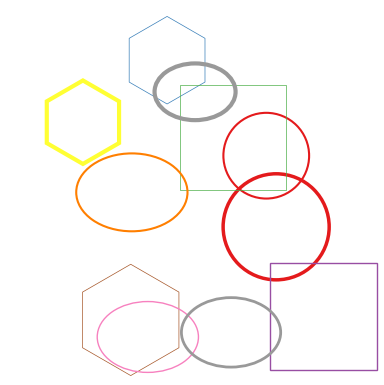[{"shape": "circle", "thickness": 2.5, "radius": 0.69, "center": [0.717, 0.411]}, {"shape": "circle", "thickness": 1.5, "radius": 0.56, "center": [0.692, 0.596]}, {"shape": "hexagon", "thickness": 0.5, "radius": 0.57, "center": [0.434, 0.844]}, {"shape": "square", "thickness": 0.5, "radius": 0.69, "center": [0.605, 0.643]}, {"shape": "square", "thickness": 1, "radius": 0.69, "center": [0.84, 0.178]}, {"shape": "oval", "thickness": 1.5, "radius": 0.72, "center": [0.343, 0.5]}, {"shape": "hexagon", "thickness": 3, "radius": 0.54, "center": [0.215, 0.683]}, {"shape": "hexagon", "thickness": 0.5, "radius": 0.72, "center": [0.34, 0.169]}, {"shape": "oval", "thickness": 1, "radius": 0.66, "center": [0.384, 0.125]}, {"shape": "oval", "thickness": 2, "radius": 0.64, "center": [0.6, 0.137]}, {"shape": "oval", "thickness": 3, "radius": 0.53, "center": [0.507, 0.762]}]